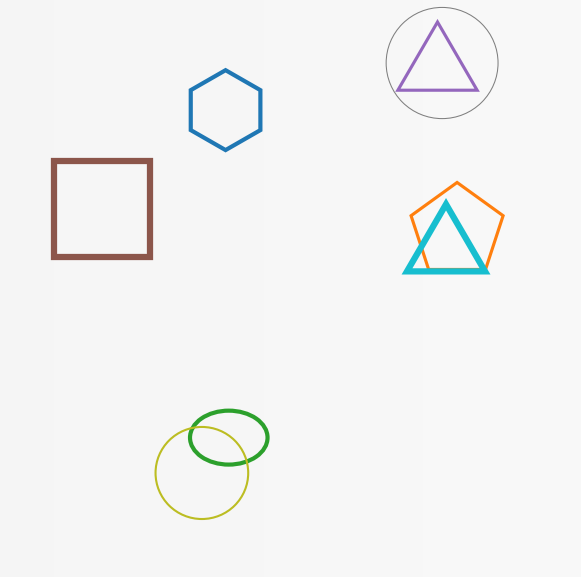[{"shape": "hexagon", "thickness": 2, "radius": 0.35, "center": [0.388, 0.808]}, {"shape": "pentagon", "thickness": 1.5, "radius": 0.42, "center": [0.786, 0.6]}, {"shape": "oval", "thickness": 2, "radius": 0.33, "center": [0.394, 0.241]}, {"shape": "triangle", "thickness": 1.5, "radius": 0.39, "center": [0.753, 0.882]}, {"shape": "square", "thickness": 3, "radius": 0.41, "center": [0.176, 0.637]}, {"shape": "circle", "thickness": 0.5, "radius": 0.48, "center": [0.761, 0.89]}, {"shape": "circle", "thickness": 1, "radius": 0.4, "center": [0.347, 0.18]}, {"shape": "triangle", "thickness": 3, "radius": 0.39, "center": [0.767, 0.568]}]